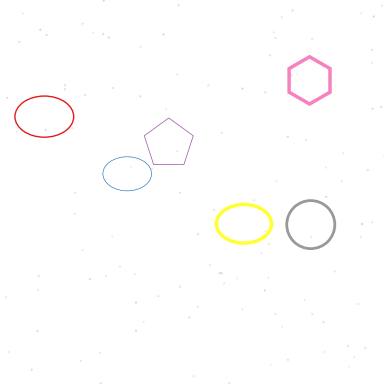[{"shape": "oval", "thickness": 1, "radius": 0.38, "center": [0.115, 0.697]}, {"shape": "oval", "thickness": 0.5, "radius": 0.32, "center": [0.33, 0.549]}, {"shape": "pentagon", "thickness": 0.5, "radius": 0.33, "center": [0.438, 0.627]}, {"shape": "oval", "thickness": 2.5, "radius": 0.36, "center": [0.634, 0.419]}, {"shape": "hexagon", "thickness": 2.5, "radius": 0.31, "center": [0.804, 0.791]}, {"shape": "circle", "thickness": 2, "radius": 0.31, "center": [0.807, 0.417]}]